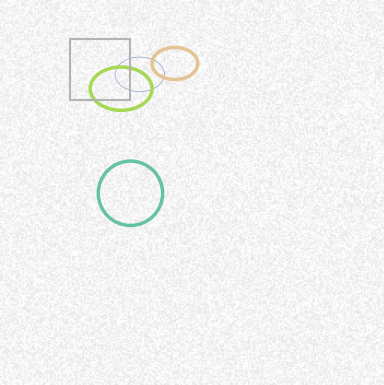[{"shape": "circle", "thickness": 2.5, "radius": 0.42, "center": [0.339, 0.498]}, {"shape": "oval", "thickness": 0.5, "radius": 0.32, "center": [0.363, 0.807]}, {"shape": "oval", "thickness": 2.5, "radius": 0.4, "center": [0.315, 0.77]}, {"shape": "oval", "thickness": 2.5, "radius": 0.3, "center": [0.454, 0.835]}, {"shape": "square", "thickness": 1.5, "radius": 0.39, "center": [0.26, 0.82]}]